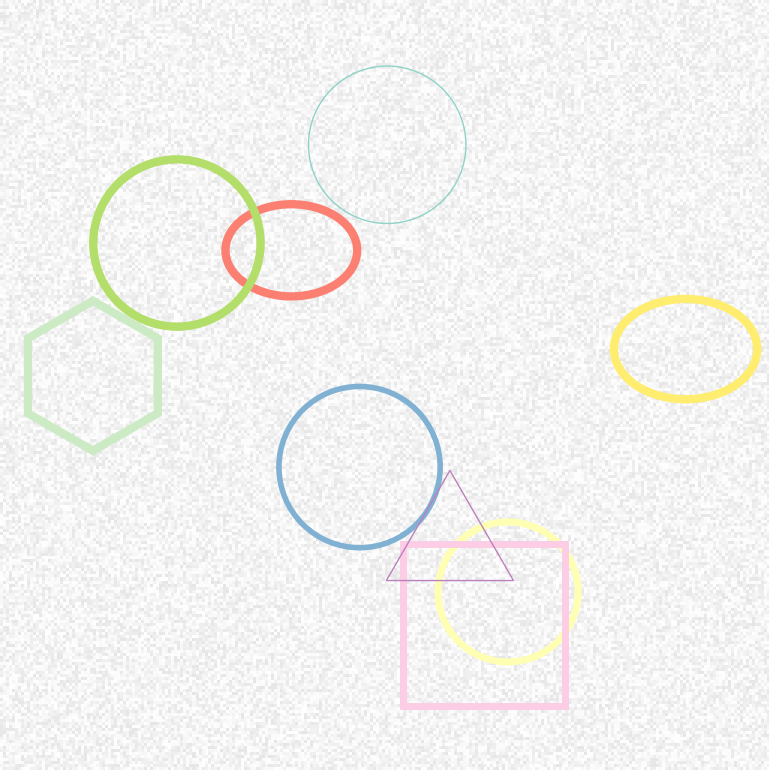[{"shape": "circle", "thickness": 0.5, "radius": 0.51, "center": [0.503, 0.812]}, {"shape": "circle", "thickness": 2.5, "radius": 0.45, "center": [0.66, 0.231]}, {"shape": "oval", "thickness": 3, "radius": 0.43, "center": [0.378, 0.675]}, {"shape": "circle", "thickness": 2, "radius": 0.52, "center": [0.467, 0.393]}, {"shape": "circle", "thickness": 3, "radius": 0.54, "center": [0.23, 0.684]}, {"shape": "square", "thickness": 2.5, "radius": 0.53, "center": [0.628, 0.189]}, {"shape": "triangle", "thickness": 0.5, "radius": 0.48, "center": [0.584, 0.294]}, {"shape": "hexagon", "thickness": 3, "radius": 0.49, "center": [0.121, 0.512]}, {"shape": "oval", "thickness": 3, "radius": 0.47, "center": [0.89, 0.547]}]